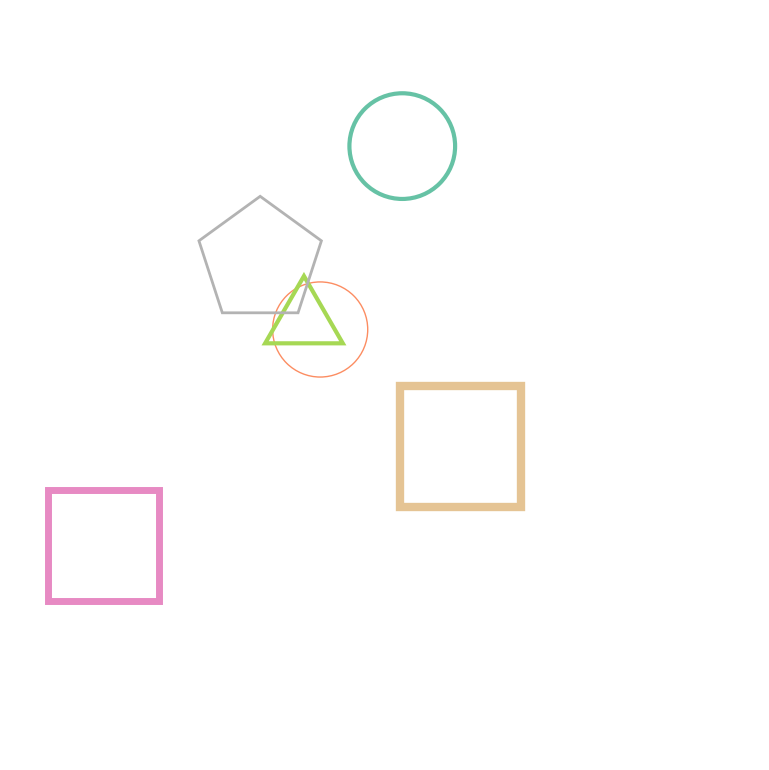[{"shape": "circle", "thickness": 1.5, "radius": 0.34, "center": [0.522, 0.81]}, {"shape": "circle", "thickness": 0.5, "radius": 0.31, "center": [0.416, 0.572]}, {"shape": "square", "thickness": 2.5, "radius": 0.36, "center": [0.134, 0.292]}, {"shape": "triangle", "thickness": 1.5, "radius": 0.29, "center": [0.395, 0.583]}, {"shape": "square", "thickness": 3, "radius": 0.39, "center": [0.598, 0.42]}, {"shape": "pentagon", "thickness": 1, "radius": 0.42, "center": [0.338, 0.661]}]